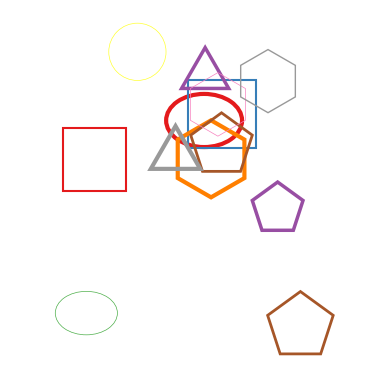[{"shape": "square", "thickness": 1.5, "radius": 0.41, "center": [0.245, 0.587]}, {"shape": "oval", "thickness": 3, "radius": 0.49, "center": [0.53, 0.687]}, {"shape": "square", "thickness": 1.5, "radius": 0.44, "center": [0.576, 0.704]}, {"shape": "oval", "thickness": 0.5, "radius": 0.4, "center": [0.224, 0.187]}, {"shape": "pentagon", "thickness": 2.5, "radius": 0.35, "center": [0.721, 0.458]}, {"shape": "triangle", "thickness": 2.5, "radius": 0.35, "center": [0.533, 0.806]}, {"shape": "hexagon", "thickness": 3, "radius": 0.5, "center": [0.548, 0.587]}, {"shape": "circle", "thickness": 0.5, "radius": 0.37, "center": [0.357, 0.865]}, {"shape": "pentagon", "thickness": 2, "radius": 0.42, "center": [0.575, 0.623]}, {"shape": "pentagon", "thickness": 2, "radius": 0.45, "center": [0.78, 0.153]}, {"shape": "hexagon", "thickness": 0.5, "radius": 0.41, "center": [0.566, 0.729]}, {"shape": "triangle", "thickness": 3, "radius": 0.37, "center": [0.456, 0.598]}, {"shape": "hexagon", "thickness": 1, "radius": 0.41, "center": [0.696, 0.789]}]